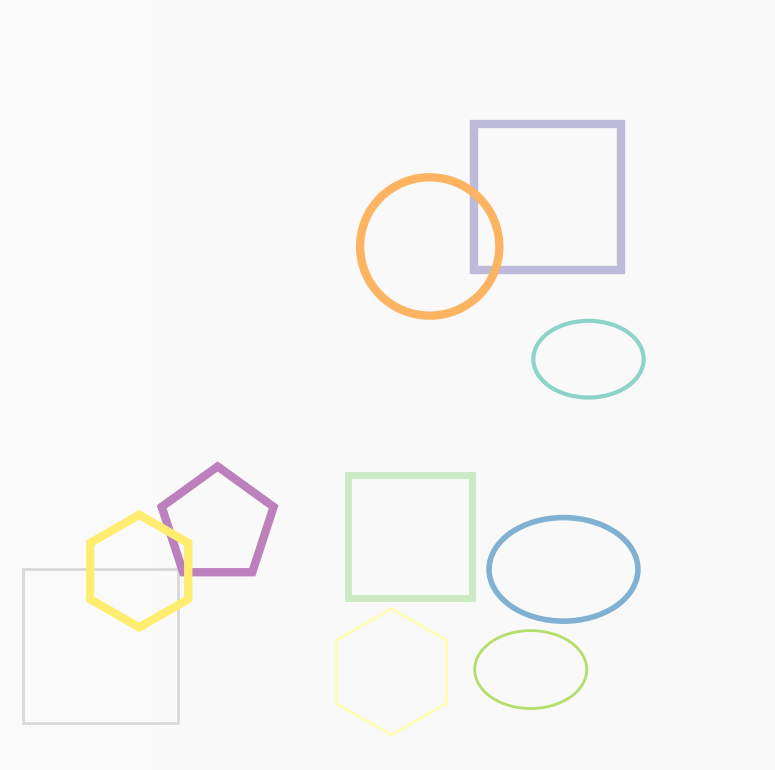[{"shape": "oval", "thickness": 1.5, "radius": 0.36, "center": [0.759, 0.534]}, {"shape": "hexagon", "thickness": 1, "radius": 0.41, "center": [0.505, 0.127]}, {"shape": "square", "thickness": 3, "radius": 0.47, "center": [0.707, 0.744]}, {"shape": "oval", "thickness": 2, "radius": 0.48, "center": [0.727, 0.261]}, {"shape": "circle", "thickness": 3, "radius": 0.45, "center": [0.554, 0.68]}, {"shape": "oval", "thickness": 1, "radius": 0.36, "center": [0.685, 0.13]}, {"shape": "square", "thickness": 1, "radius": 0.5, "center": [0.13, 0.161]}, {"shape": "pentagon", "thickness": 3, "radius": 0.38, "center": [0.281, 0.318]}, {"shape": "square", "thickness": 2.5, "radius": 0.4, "center": [0.529, 0.303]}, {"shape": "hexagon", "thickness": 3, "radius": 0.37, "center": [0.18, 0.258]}]